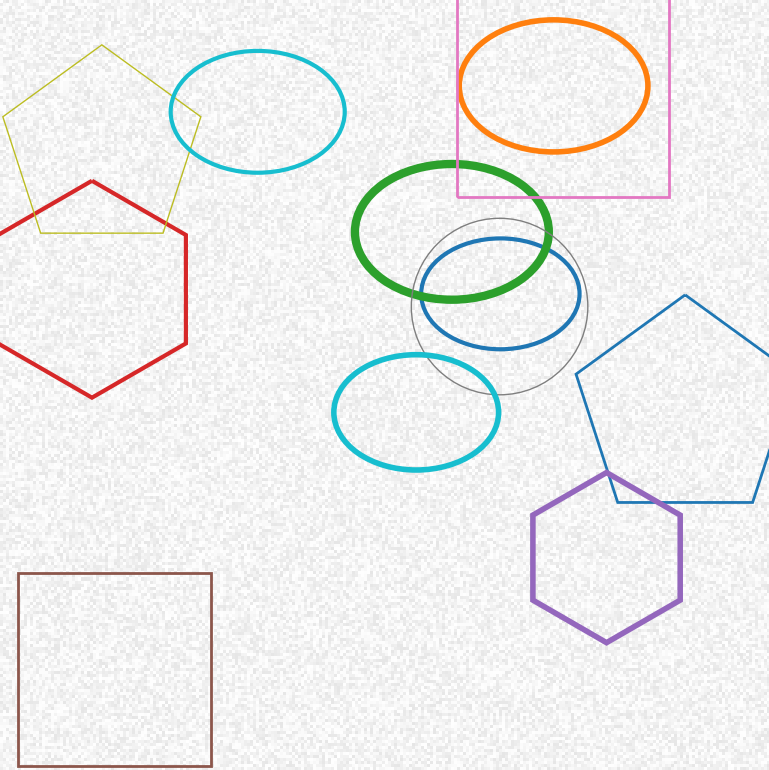[{"shape": "pentagon", "thickness": 1, "radius": 0.75, "center": [0.89, 0.468]}, {"shape": "oval", "thickness": 1.5, "radius": 0.51, "center": [0.65, 0.618]}, {"shape": "oval", "thickness": 2, "radius": 0.61, "center": [0.719, 0.888]}, {"shape": "oval", "thickness": 3, "radius": 0.63, "center": [0.587, 0.699]}, {"shape": "hexagon", "thickness": 1.5, "radius": 0.7, "center": [0.119, 0.624]}, {"shape": "hexagon", "thickness": 2, "radius": 0.55, "center": [0.788, 0.276]}, {"shape": "square", "thickness": 1, "radius": 0.63, "center": [0.148, 0.131]}, {"shape": "square", "thickness": 1, "radius": 0.69, "center": [0.731, 0.882]}, {"shape": "circle", "thickness": 0.5, "radius": 0.57, "center": [0.649, 0.602]}, {"shape": "pentagon", "thickness": 0.5, "radius": 0.68, "center": [0.132, 0.807]}, {"shape": "oval", "thickness": 1.5, "radius": 0.57, "center": [0.335, 0.855]}, {"shape": "oval", "thickness": 2, "radius": 0.53, "center": [0.541, 0.464]}]